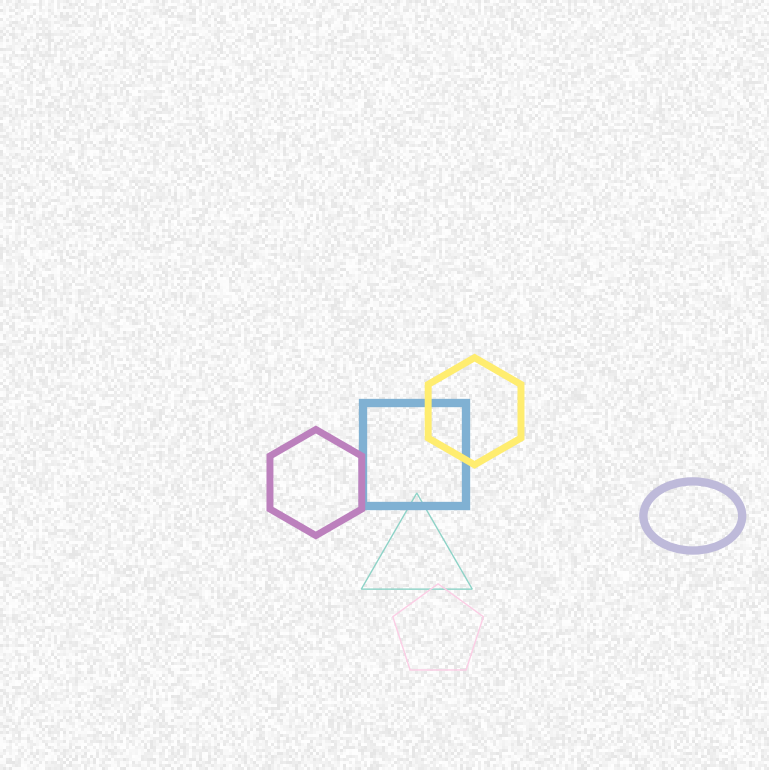[{"shape": "triangle", "thickness": 0.5, "radius": 0.42, "center": [0.541, 0.276]}, {"shape": "oval", "thickness": 3, "radius": 0.32, "center": [0.9, 0.33]}, {"shape": "square", "thickness": 3, "radius": 0.33, "center": [0.538, 0.41]}, {"shape": "pentagon", "thickness": 0.5, "radius": 0.31, "center": [0.569, 0.18]}, {"shape": "hexagon", "thickness": 2.5, "radius": 0.34, "center": [0.41, 0.373]}, {"shape": "hexagon", "thickness": 2.5, "radius": 0.35, "center": [0.616, 0.466]}]